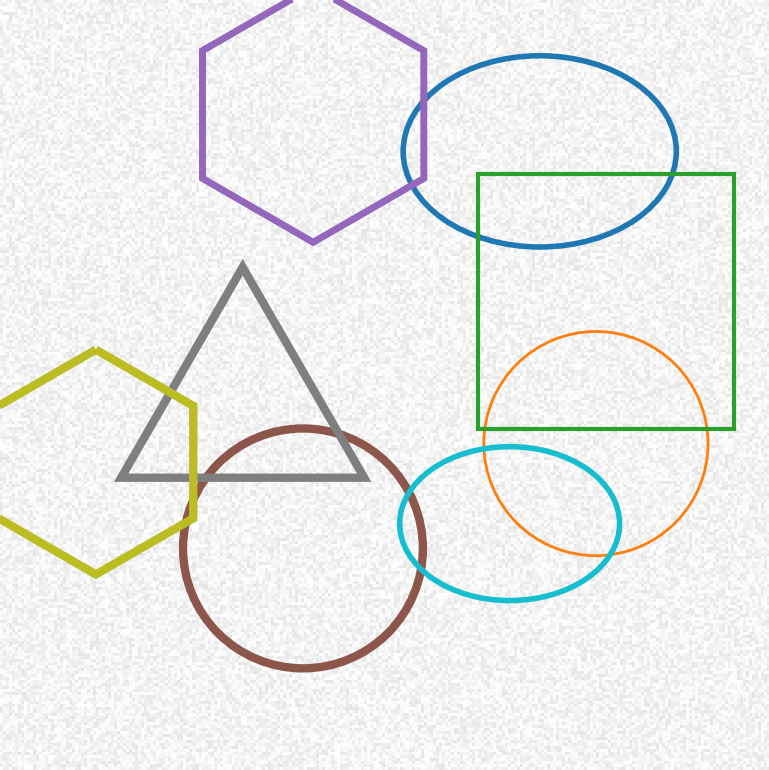[{"shape": "oval", "thickness": 2, "radius": 0.89, "center": [0.701, 0.803]}, {"shape": "circle", "thickness": 1, "radius": 0.73, "center": [0.774, 0.424]}, {"shape": "square", "thickness": 1.5, "radius": 0.83, "center": [0.787, 0.609]}, {"shape": "hexagon", "thickness": 2.5, "radius": 0.83, "center": [0.407, 0.851]}, {"shape": "circle", "thickness": 3, "radius": 0.78, "center": [0.393, 0.288]}, {"shape": "triangle", "thickness": 3, "radius": 0.91, "center": [0.315, 0.471]}, {"shape": "hexagon", "thickness": 3, "radius": 0.73, "center": [0.125, 0.4]}, {"shape": "oval", "thickness": 2, "radius": 0.71, "center": [0.662, 0.32]}]